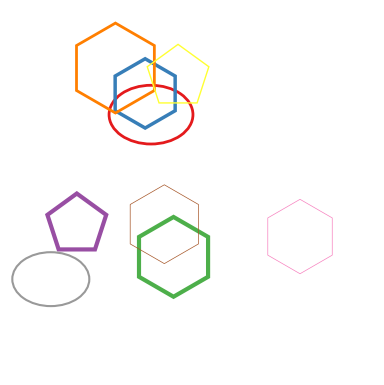[{"shape": "oval", "thickness": 2, "radius": 0.54, "center": [0.392, 0.702]}, {"shape": "hexagon", "thickness": 2.5, "radius": 0.45, "center": [0.377, 0.757]}, {"shape": "hexagon", "thickness": 3, "radius": 0.52, "center": [0.451, 0.333]}, {"shape": "pentagon", "thickness": 3, "radius": 0.4, "center": [0.2, 0.417]}, {"shape": "hexagon", "thickness": 2, "radius": 0.58, "center": [0.3, 0.823]}, {"shape": "pentagon", "thickness": 1, "radius": 0.42, "center": [0.462, 0.801]}, {"shape": "hexagon", "thickness": 0.5, "radius": 0.51, "center": [0.427, 0.418]}, {"shape": "hexagon", "thickness": 0.5, "radius": 0.48, "center": [0.779, 0.386]}, {"shape": "oval", "thickness": 1.5, "radius": 0.5, "center": [0.132, 0.275]}]